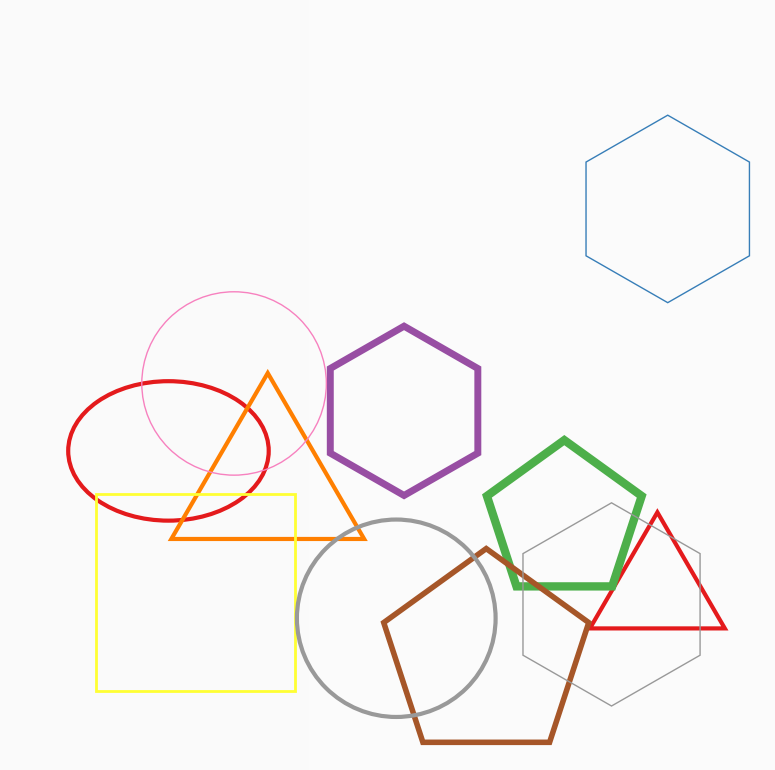[{"shape": "triangle", "thickness": 1.5, "radius": 0.5, "center": [0.848, 0.234]}, {"shape": "oval", "thickness": 1.5, "radius": 0.65, "center": [0.217, 0.414]}, {"shape": "hexagon", "thickness": 0.5, "radius": 0.61, "center": [0.862, 0.729]}, {"shape": "pentagon", "thickness": 3, "radius": 0.53, "center": [0.728, 0.323]}, {"shape": "hexagon", "thickness": 2.5, "radius": 0.55, "center": [0.521, 0.466]}, {"shape": "triangle", "thickness": 1.5, "radius": 0.72, "center": [0.345, 0.372]}, {"shape": "square", "thickness": 1, "radius": 0.64, "center": [0.252, 0.23]}, {"shape": "pentagon", "thickness": 2, "radius": 0.7, "center": [0.627, 0.148]}, {"shape": "circle", "thickness": 0.5, "radius": 0.6, "center": [0.302, 0.502]}, {"shape": "hexagon", "thickness": 0.5, "radius": 0.66, "center": [0.789, 0.215]}, {"shape": "circle", "thickness": 1.5, "radius": 0.64, "center": [0.511, 0.197]}]